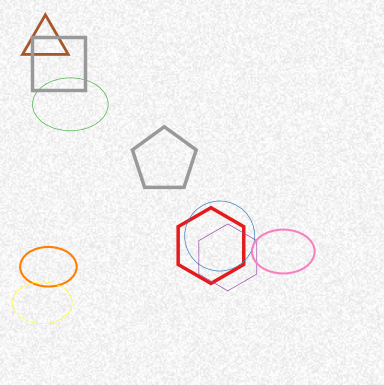[{"shape": "hexagon", "thickness": 2.5, "radius": 0.49, "center": [0.548, 0.362]}, {"shape": "circle", "thickness": 0.5, "radius": 0.45, "center": [0.571, 0.387]}, {"shape": "oval", "thickness": 0.5, "radius": 0.49, "center": [0.183, 0.729]}, {"shape": "hexagon", "thickness": 0.5, "radius": 0.43, "center": [0.592, 0.332]}, {"shape": "oval", "thickness": 1.5, "radius": 0.37, "center": [0.126, 0.307]}, {"shape": "oval", "thickness": 0.5, "radius": 0.39, "center": [0.11, 0.214]}, {"shape": "triangle", "thickness": 2, "radius": 0.34, "center": [0.118, 0.893]}, {"shape": "oval", "thickness": 1.5, "radius": 0.41, "center": [0.736, 0.347]}, {"shape": "square", "thickness": 2.5, "radius": 0.34, "center": [0.153, 0.836]}, {"shape": "pentagon", "thickness": 2.5, "radius": 0.44, "center": [0.427, 0.584]}]